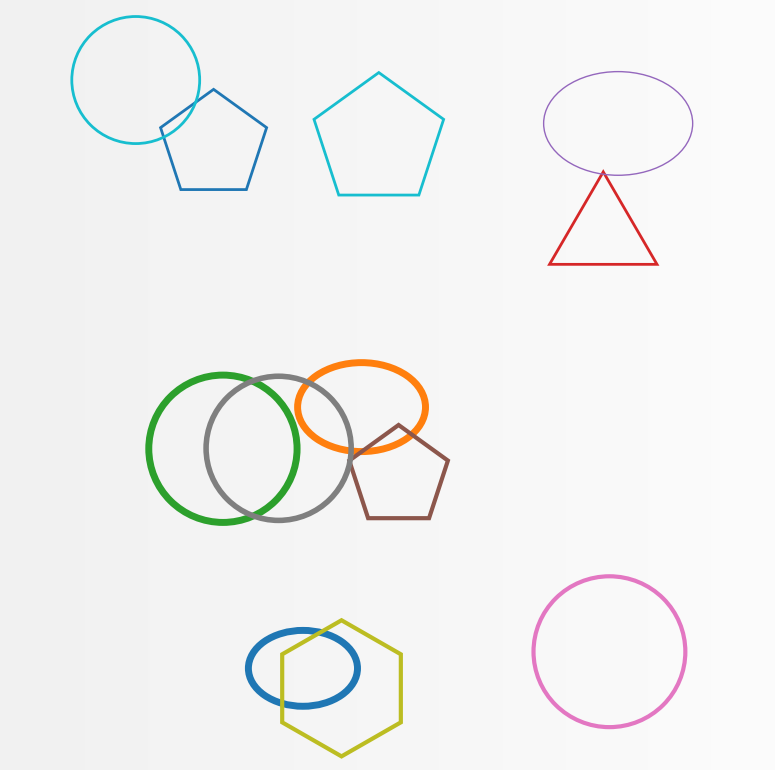[{"shape": "oval", "thickness": 2.5, "radius": 0.35, "center": [0.391, 0.132]}, {"shape": "pentagon", "thickness": 1, "radius": 0.36, "center": [0.276, 0.812]}, {"shape": "oval", "thickness": 2.5, "radius": 0.41, "center": [0.467, 0.471]}, {"shape": "circle", "thickness": 2.5, "radius": 0.48, "center": [0.288, 0.417]}, {"shape": "triangle", "thickness": 1, "radius": 0.4, "center": [0.778, 0.697]}, {"shape": "oval", "thickness": 0.5, "radius": 0.48, "center": [0.798, 0.84]}, {"shape": "pentagon", "thickness": 1.5, "radius": 0.33, "center": [0.514, 0.381]}, {"shape": "circle", "thickness": 1.5, "radius": 0.49, "center": [0.786, 0.154]}, {"shape": "circle", "thickness": 2, "radius": 0.47, "center": [0.36, 0.418]}, {"shape": "hexagon", "thickness": 1.5, "radius": 0.44, "center": [0.441, 0.106]}, {"shape": "circle", "thickness": 1, "radius": 0.41, "center": [0.175, 0.896]}, {"shape": "pentagon", "thickness": 1, "radius": 0.44, "center": [0.489, 0.818]}]